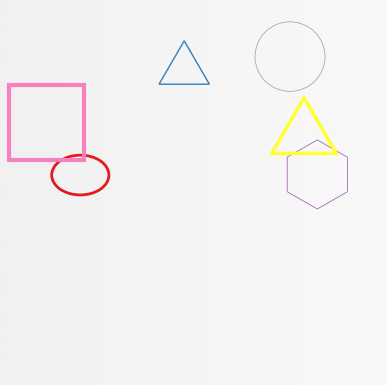[{"shape": "oval", "thickness": 2, "radius": 0.37, "center": [0.207, 0.545]}, {"shape": "triangle", "thickness": 1, "radius": 0.38, "center": [0.475, 0.819]}, {"shape": "hexagon", "thickness": 0.5, "radius": 0.45, "center": [0.819, 0.547]}, {"shape": "triangle", "thickness": 2.5, "radius": 0.48, "center": [0.785, 0.65]}, {"shape": "square", "thickness": 3, "radius": 0.49, "center": [0.12, 0.682]}, {"shape": "circle", "thickness": 0.5, "radius": 0.45, "center": [0.748, 0.853]}]